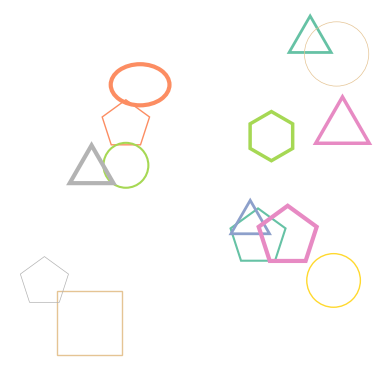[{"shape": "pentagon", "thickness": 1.5, "radius": 0.38, "center": [0.67, 0.384]}, {"shape": "triangle", "thickness": 2, "radius": 0.32, "center": [0.806, 0.895]}, {"shape": "oval", "thickness": 3, "radius": 0.38, "center": [0.364, 0.78]}, {"shape": "pentagon", "thickness": 1, "radius": 0.32, "center": [0.327, 0.676]}, {"shape": "triangle", "thickness": 2, "radius": 0.29, "center": [0.65, 0.422]}, {"shape": "pentagon", "thickness": 3, "radius": 0.4, "center": [0.747, 0.386]}, {"shape": "triangle", "thickness": 2.5, "radius": 0.4, "center": [0.89, 0.668]}, {"shape": "circle", "thickness": 1.5, "radius": 0.29, "center": [0.327, 0.571]}, {"shape": "hexagon", "thickness": 2.5, "radius": 0.32, "center": [0.705, 0.646]}, {"shape": "circle", "thickness": 1, "radius": 0.35, "center": [0.866, 0.272]}, {"shape": "square", "thickness": 1, "radius": 0.42, "center": [0.232, 0.162]}, {"shape": "circle", "thickness": 0.5, "radius": 0.42, "center": [0.874, 0.86]}, {"shape": "pentagon", "thickness": 0.5, "radius": 0.33, "center": [0.115, 0.268]}, {"shape": "triangle", "thickness": 3, "radius": 0.33, "center": [0.238, 0.557]}]